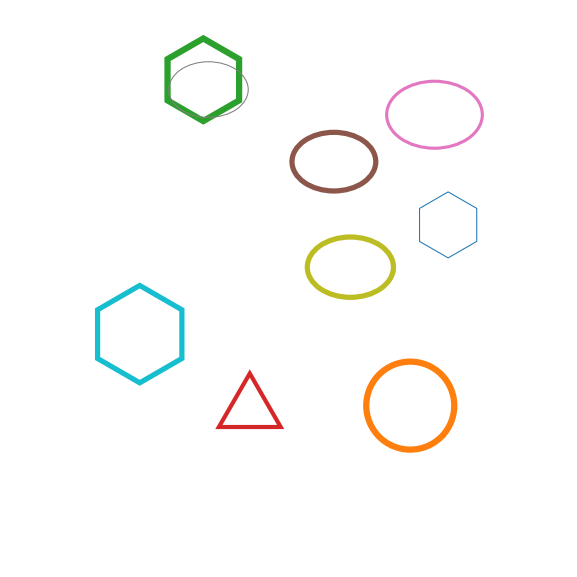[{"shape": "hexagon", "thickness": 0.5, "radius": 0.29, "center": [0.776, 0.61]}, {"shape": "circle", "thickness": 3, "radius": 0.38, "center": [0.71, 0.297]}, {"shape": "hexagon", "thickness": 3, "radius": 0.36, "center": [0.352, 0.861]}, {"shape": "triangle", "thickness": 2, "radius": 0.31, "center": [0.433, 0.291]}, {"shape": "oval", "thickness": 2.5, "radius": 0.36, "center": [0.578, 0.719]}, {"shape": "oval", "thickness": 1.5, "radius": 0.41, "center": [0.752, 0.8]}, {"shape": "oval", "thickness": 0.5, "radius": 0.34, "center": [0.361, 0.844]}, {"shape": "oval", "thickness": 2.5, "radius": 0.37, "center": [0.607, 0.537]}, {"shape": "hexagon", "thickness": 2.5, "radius": 0.42, "center": [0.242, 0.421]}]